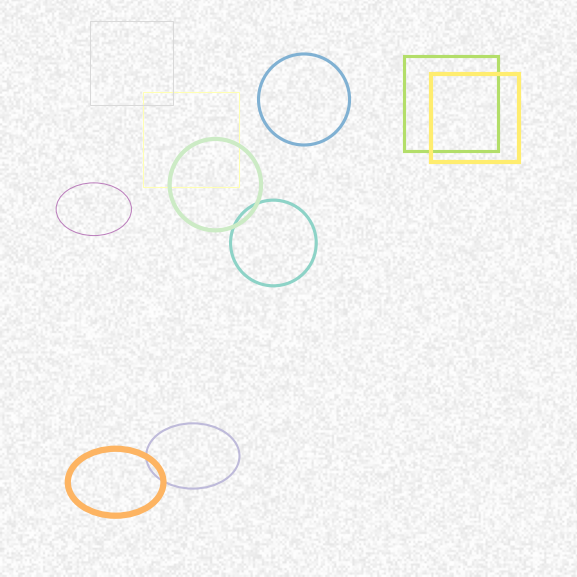[{"shape": "circle", "thickness": 1.5, "radius": 0.37, "center": [0.473, 0.578]}, {"shape": "square", "thickness": 0.5, "radius": 0.41, "center": [0.331, 0.757]}, {"shape": "oval", "thickness": 1, "radius": 0.4, "center": [0.334, 0.21]}, {"shape": "circle", "thickness": 1.5, "radius": 0.39, "center": [0.526, 0.827]}, {"shape": "oval", "thickness": 3, "radius": 0.41, "center": [0.2, 0.164]}, {"shape": "square", "thickness": 1.5, "radius": 0.41, "center": [0.781, 0.82]}, {"shape": "square", "thickness": 0.5, "radius": 0.36, "center": [0.227, 0.89]}, {"shape": "oval", "thickness": 0.5, "radius": 0.33, "center": [0.162, 0.637]}, {"shape": "circle", "thickness": 2, "radius": 0.4, "center": [0.373, 0.679]}, {"shape": "square", "thickness": 2, "radius": 0.38, "center": [0.822, 0.795]}]